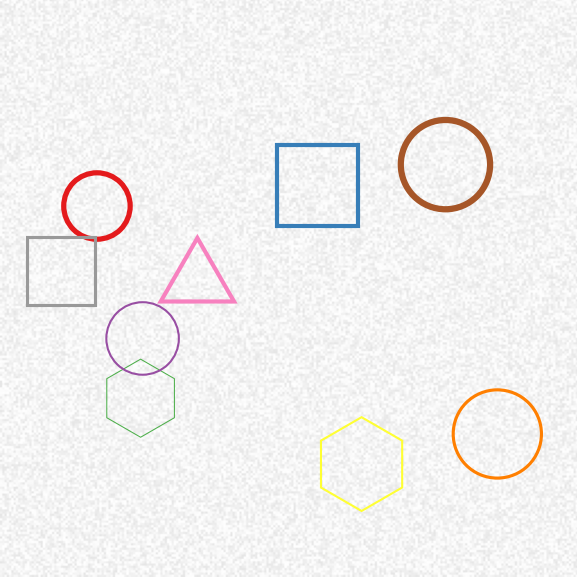[{"shape": "circle", "thickness": 2.5, "radius": 0.29, "center": [0.168, 0.642]}, {"shape": "square", "thickness": 2, "radius": 0.35, "center": [0.55, 0.678]}, {"shape": "hexagon", "thickness": 0.5, "radius": 0.34, "center": [0.243, 0.31]}, {"shape": "circle", "thickness": 1, "radius": 0.31, "center": [0.247, 0.413]}, {"shape": "circle", "thickness": 1.5, "radius": 0.38, "center": [0.861, 0.248]}, {"shape": "hexagon", "thickness": 1, "radius": 0.41, "center": [0.626, 0.196]}, {"shape": "circle", "thickness": 3, "radius": 0.39, "center": [0.771, 0.714]}, {"shape": "triangle", "thickness": 2, "radius": 0.37, "center": [0.342, 0.514]}, {"shape": "square", "thickness": 1.5, "radius": 0.29, "center": [0.106, 0.53]}]